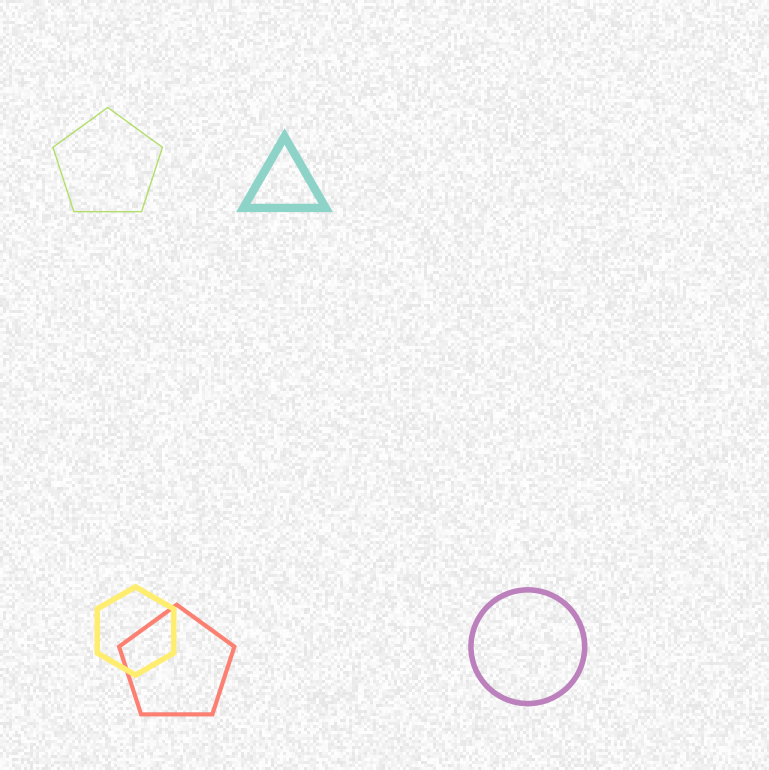[{"shape": "triangle", "thickness": 3, "radius": 0.31, "center": [0.37, 0.761]}, {"shape": "pentagon", "thickness": 1.5, "radius": 0.39, "center": [0.23, 0.136]}, {"shape": "pentagon", "thickness": 0.5, "radius": 0.37, "center": [0.14, 0.786]}, {"shape": "circle", "thickness": 2, "radius": 0.37, "center": [0.685, 0.16]}, {"shape": "hexagon", "thickness": 2, "radius": 0.29, "center": [0.176, 0.181]}]